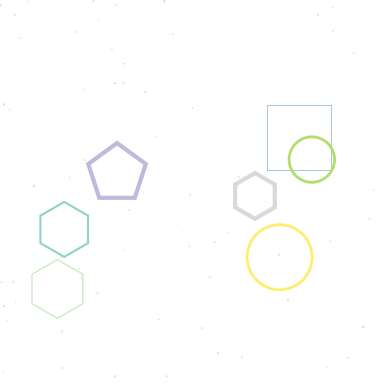[{"shape": "hexagon", "thickness": 1.5, "radius": 0.36, "center": [0.167, 0.404]}, {"shape": "pentagon", "thickness": 3, "radius": 0.39, "center": [0.304, 0.55]}, {"shape": "square", "thickness": 0.5, "radius": 0.42, "center": [0.776, 0.643]}, {"shape": "circle", "thickness": 2, "radius": 0.3, "center": [0.81, 0.586]}, {"shape": "hexagon", "thickness": 3, "radius": 0.3, "center": [0.662, 0.491]}, {"shape": "hexagon", "thickness": 1, "radius": 0.38, "center": [0.149, 0.249]}, {"shape": "circle", "thickness": 2, "radius": 0.42, "center": [0.726, 0.332]}]